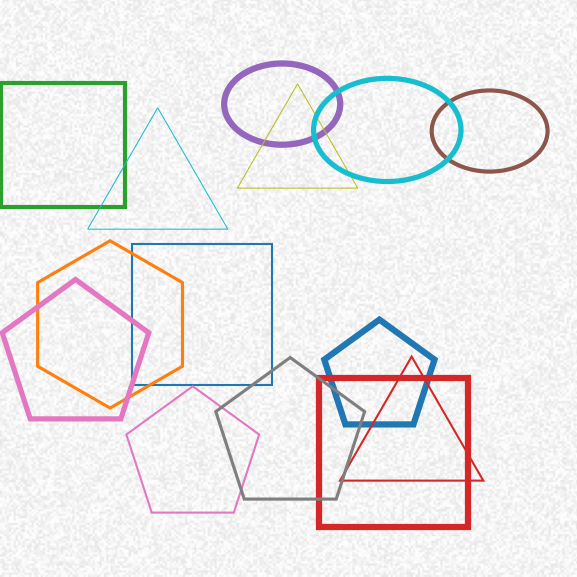[{"shape": "pentagon", "thickness": 3, "radius": 0.5, "center": [0.657, 0.345]}, {"shape": "square", "thickness": 1, "radius": 0.61, "center": [0.35, 0.454]}, {"shape": "hexagon", "thickness": 1.5, "radius": 0.72, "center": [0.191, 0.437]}, {"shape": "square", "thickness": 2, "radius": 0.54, "center": [0.109, 0.747]}, {"shape": "triangle", "thickness": 1, "radius": 0.72, "center": [0.713, 0.238]}, {"shape": "square", "thickness": 3, "radius": 0.64, "center": [0.682, 0.215]}, {"shape": "oval", "thickness": 3, "radius": 0.5, "center": [0.489, 0.819]}, {"shape": "oval", "thickness": 2, "radius": 0.5, "center": [0.848, 0.772]}, {"shape": "pentagon", "thickness": 2.5, "radius": 0.67, "center": [0.131, 0.382]}, {"shape": "pentagon", "thickness": 1, "radius": 0.6, "center": [0.334, 0.209]}, {"shape": "pentagon", "thickness": 1.5, "radius": 0.68, "center": [0.503, 0.245]}, {"shape": "triangle", "thickness": 0.5, "radius": 0.6, "center": [0.515, 0.734]}, {"shape": "oval", "thickness": 2.5, "radius": 0.64, "center": [0.671, 0.774]}, {"shape": "triangle", "thickness": 0.5, "radius": 0.7, "center": [0.273, 0.672]}]